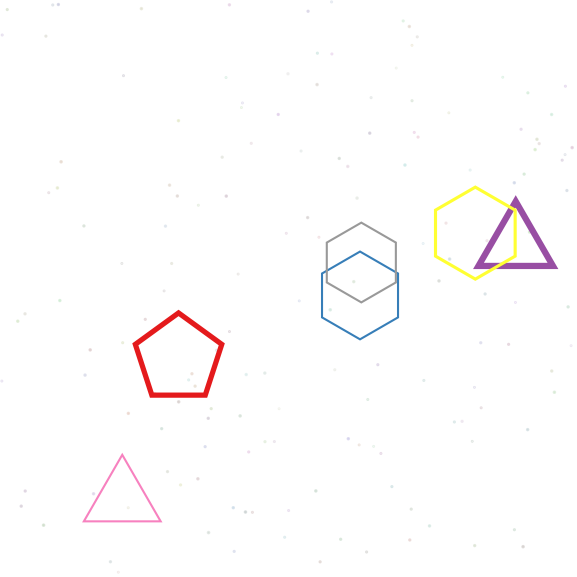[{"shape": "pentagon", "thickness": 2.5, "radius": 0.39, "center": [0.309, 0.379]}, {"shape": "hexagon", "thickness": 1, "radius": 0.38, "center": [0.623, 0.488]}, {"shape": "triangle", "thickness": 3, "radius": 0.37, "center": [0.893, 0.576]}, {"shape": "hexagon", "thickness": 1.5, "radius": 0.4, "center": [0.823, 0.595]}, {"shape": "triangle", "thickness": 1, "radius": 0.38, "center": [0.212, 0.135]}, {"shape": "hexagon", "thickness": 1, "radius": 0.35, "center": [0.626, 0.545]}]